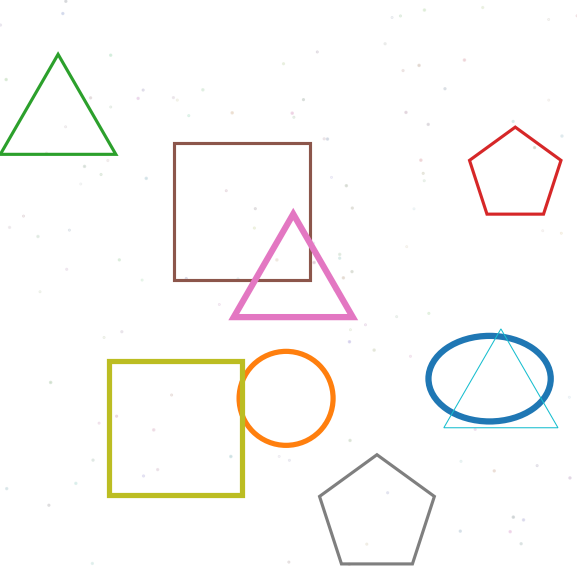[{"shape": "oval", "thickness": 3, "radius": 0.53, "center": [0.848, 0.343]}, {"shape": "circle", "thickness": 2.5, "radius": 0.41, "center": [0.495, 0.309]}, {"shape": "triangle", "thickness": 1.5, "radius": 0.58, "center": [0.101, 0.79]}, {"shape": "pentagon", "thickness": 1.5, "radius": 0.42, "center": [0.892, 0.696]}, {"shape": "square", "thickness": 1.5, "radius": 0.59, "center": [0.419, 0.633]}, {"shape": "triangle", "thickness": 3, "radius": 0.59, "center": [0.508, 0.51]}, {"shape": "pentagon", "thickness": 1.5, "radius": 0.52, "center": [0.653, 0.107]}, {"shape": "square", "thickness": 2.5, "radius": 0.58, "center": [0.304, 0.258]}, {"shape": "triangle", "thickness": 0.5, "radius": 0.57, "center": [0.867, 0.315]}]